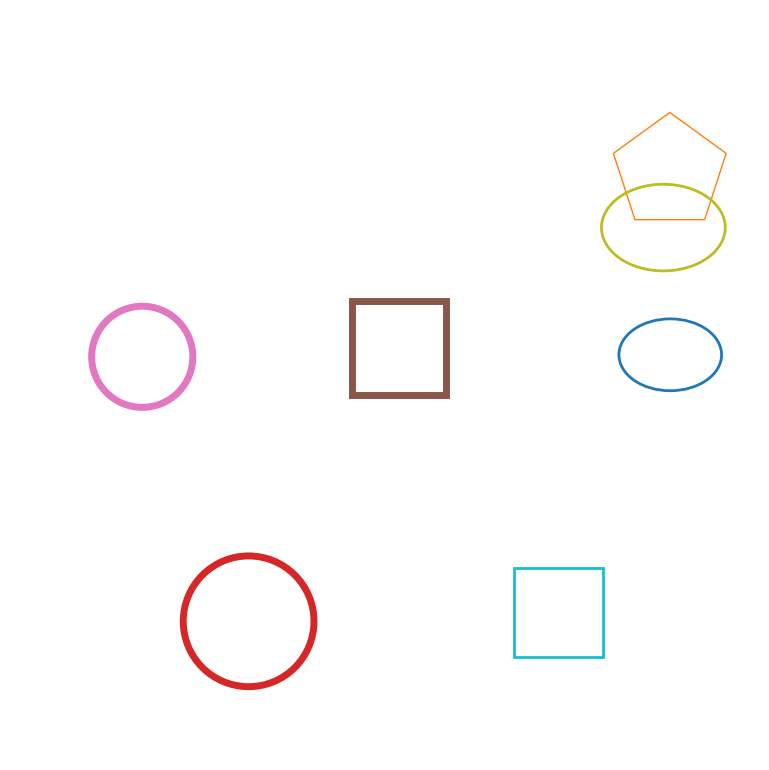[{"shape": "oval", "thickness": 1, "radius": 0.33, "center": [0.87, 0.539]}, {"shape": "pentagon", "thickness": 0.5, "radius": 0.38, "center": [0.87, 0.777]}, {"shape": "circle", "thickness": 2.5, "radius": 0.42, "center": [0.323, 0.193]}, {"shape": "square", "thickness": 2.5, "radius": 0.31, "center": [0.518, 0.548]}, {"shape": "circle", "thickness": 2.5, "radius": 0.33, "center": [0.185, 0.537]}, {"shape": "oval", "thickness": 1, "radius": 0.4, "center": [0.862, 0.704]}, {"shape": "square", "thickness": 1, "radius": 0.29, "center": [0.726, 0.205]}]